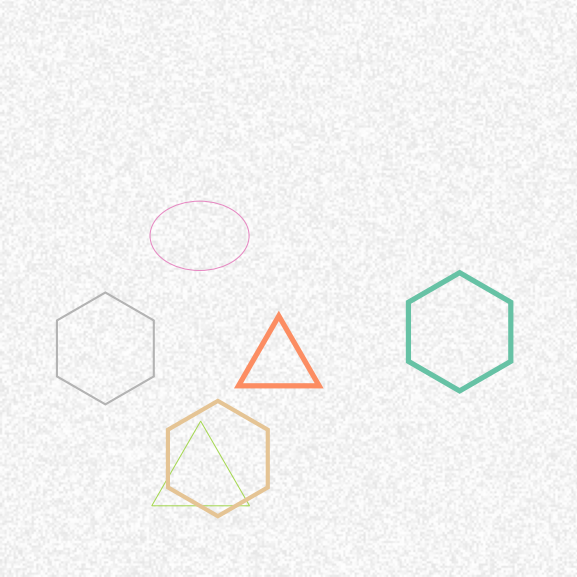[{"shape": "hexagon", "thickness": 2.5, "radius": 0.51, "center": [0.796, 0.425]}, {"shape": "triangle", "thickness": 2.5, "radius": 0.4, "center": [0.483, 0.371]}, {"shape": "oval", "thickness": 0.5, "radius": 0.43, "center": [0.346, 0.591]}, {"shape": "triangle", "thickness": 0.5, "radius": 0.49, "center": [0.347, 0.172]}, {"shape": "hexagon", "thickness": 2, "radius": 0.5, "center": [0.377, 0.205]}, {"shape": "hexagon", "thickness": 1, "radius": 0.48, "center": [0.182, 0.396]}]